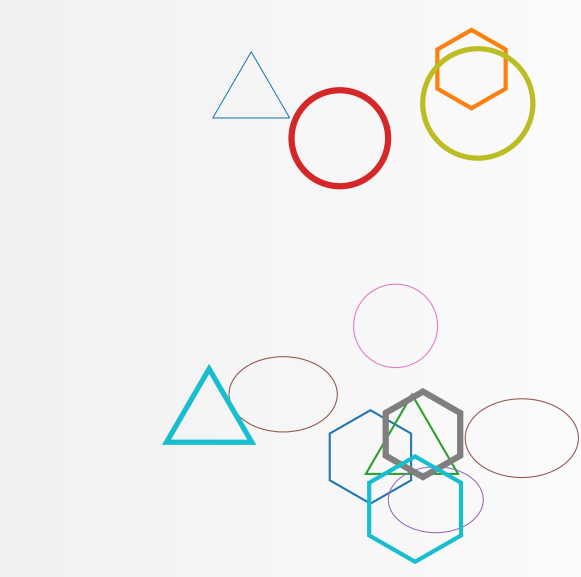[{"shape": "hexagon", "thickness": 1, "radius": 0.4, "center": [0.637, 0.208]}, {"shape": "triangle", "thickness": 0.5, "radius": 0.38, "center": [0.432, 0.833]}, {"shape": "hexagon", "thickness": 2, "radius": 0.34, "center": [0.811, 0.88]}, {"shape": "triangle", "thickness": 1, "radius": 0.46, "center": [0.709, 0.224]}, {"shape": "circle", "thickness": 3, "radius": 0.42, "center": [0.585, 0.76]}, {"shape": "oval", "thickness": 0.5, "radius": 0.41, "center": [0.75, 0.134]}, {"shape": "oval", "thickness": 0.5, "radius": 0.47, "center": [0.487, 0.316]}, {"shape": "oval", "thickness": 0.5, "radius": 0.49, "center": [0.898, 0.24]}, {"shape": "circle", "thickness": 0.5, "radius": 0.36, "center": [0.681, 0.435]}, {"shape": "hexagon", "thickness": 3, "radius": 0.37, "center": [0.728, 0.247]}, {"shape": "circle", "thickness": 2.5, "radius": 0.47, "center": [0.822, 0.82]}, {"shape": "hexagon", "thickness": 2, "radius": 0.46, "center": [0.714, 0.118]}, {"shape": "triangle", "thickness": 2.5, "radius": 0.42, "center": [0.36, 0.276]}]